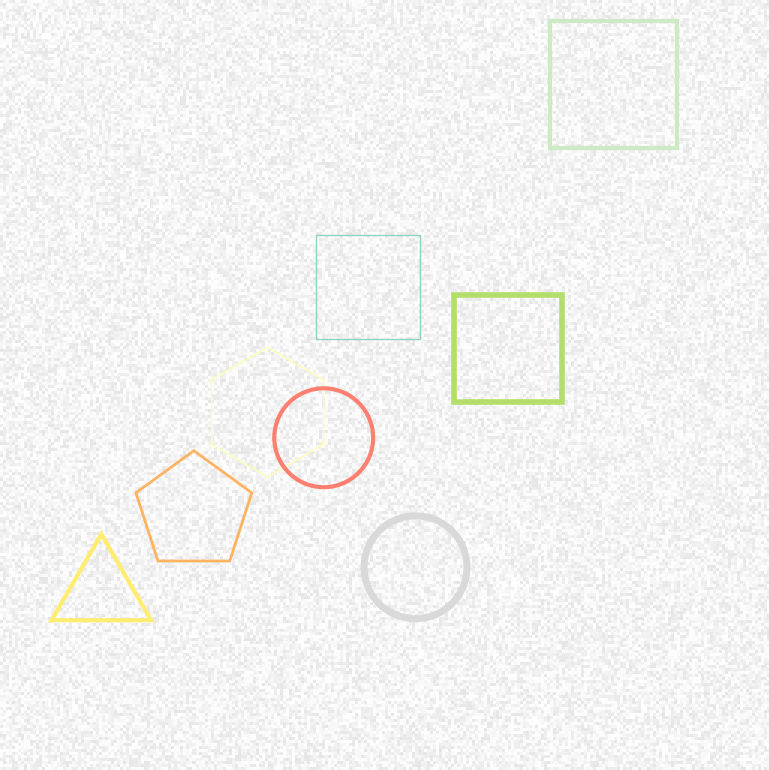[{"shape": "square", "thickness": 0.5, "radius": 0.34, "center": [0.478, 0.627]}, {"shape": "hexagon", "thickness": 0.5, "radius": 0.42, "center": [0.347, 0.465]}, {"shape": "circle", "thickness": 1.5, "radius": 0.32, "center": [0.42, 0.431]}, {"shape": "pentagon", "thickness": 1, "radius": 0.4, "center": [0.252, 0.335]}, {"shape": "square", "thickness": 2, "radius": 0.35, "center": [0.66, 0.547]}, {"shape": "circle", "thickness": 2.5, "radius": 0.33, "center": [0.54, 0.263]}, {"shape": "square", "thickness": 1.5, "radius": 0.41, "center": [0.796, 0.89]}, {"shape": "triangle", "thickness": 1.5, "radius": 0.37, "center": [0.132, 0.232]}]